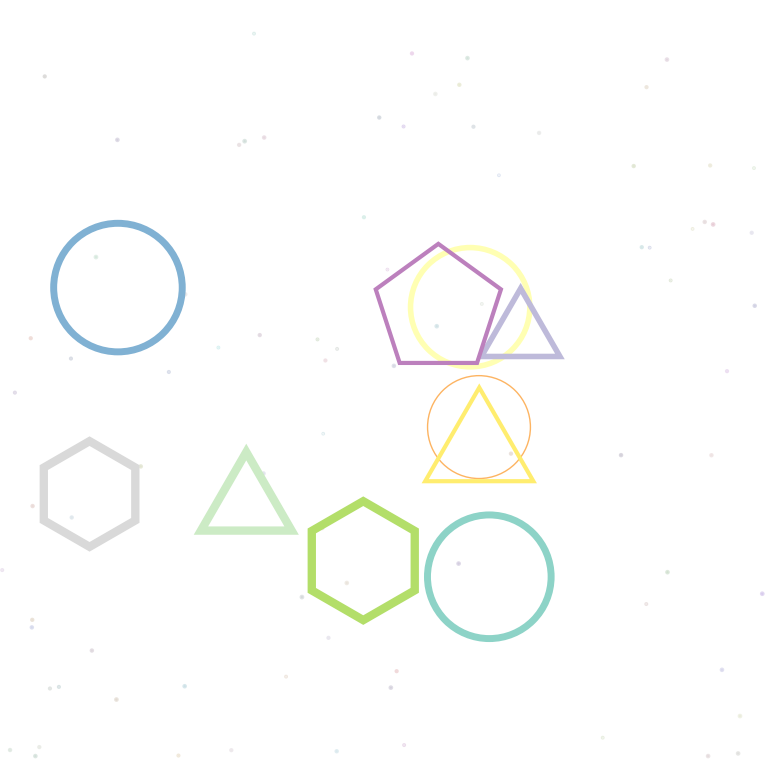[{"shape": "circle", "thickness": 2.5, "radius": 0.4, "center": [0.635, 0.251]}, {"shape": "circle", "thickness": 2, "radius": 0.39, "center": [0.611, 0.601]}, {"shape": "triangle", "thickness": 2, "radius": 0.29, "center": [0.676, 0.566]}, {"shape": "circle", "thickness": 2.5, "radius": 0.42, "center": [0.153, 0.627]}, {"shape": "circle", "thickness": 0.5, "radius": 0.33, "center": [0.622, 0.445]}, {"shape": "hexagon", "thickness": 3, "radius": 0.39, "center": [0.472, 0.272]}, {"shape": "hexagon", "thickness": 3, "radius": 0.34, "center": [0.116, 0.358]}, {"shape": "pentagon", "thickness": 1.5, "radius": 0.43, "center": [0.569, 0.598]}, {"shape": "triangle", "thickness": 3, "radius": 0.34, "center": [0.32, 0.345]}, {"shape": "triangle", "thickness": 1.5, "radius": 0.41, "center": [0.622, 0.416]}]